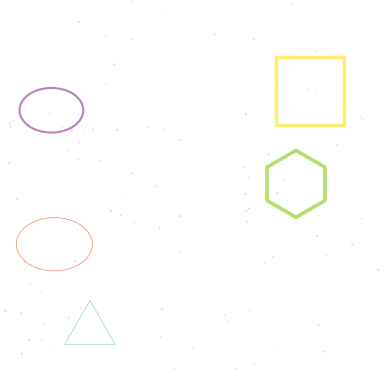[{"shape": "triangle", "thickness": 0.5, "radius": 0.38, "center": [0.234, 0.144]}, {"shape": "oval", "thickness": 0.5, "radius": 0.49, "center": [0.141, 0.366]}, {"shape": "hexagon", "thickness": 2.5, "radius": 0.43, "center": [0.769, 0.522]}, {"shape": "oval", "thickness": 1.5, "radius": 0.41, "center": [0.134, 0.714]}, {"shape": "square", "thickness": 2.5, "radius": 0.44, "center": [0.805, 0.764]}]